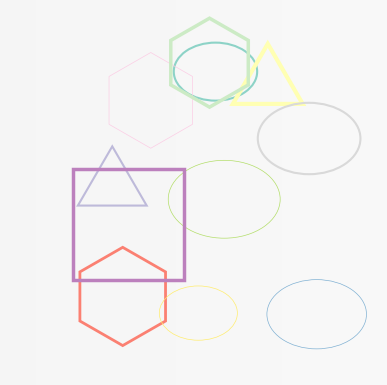[{"shape": "oval", "thickness": 1.5, "radius": 0.54, "center": [0.556, 0.814]}, {"shape": "triangle", "thickness": 3, "radius": 0.52, "center": [0.691, 0.782]}, {"shape": "triangle", "thickness": 1.5, "radius": 0.51, "center": [0.29, 0.517]}, {"shape": "hexagon", "thickness": 2, "radius": 0.64, "center": [0.317, 0.23]}, {"shape": "oval", "thickness": 0.5, "radius": 0.64, "center": [0.817, 0.184]}, {"shape": "oval", "thickness": 0.5, "radius": 0.72, "center": [0.579, 0.482]}, {"shape": "hexagon", "thickness": 0.5, "radius": 0.62, "center": [0.389, 0.739]}, {"shape": "oval", "thickness": 1.5, "radius": 0.66, "center": [0.798, 0.64]}, {"shape": "square", "thickness": 2.5, "radius": 0.72, "center": [0.332, 0.417]}, {"shape": "hexagon", "thickness": 2.5, "radius": 0.58, "center": [0.541, 0.837]}, {"shape": "oval", "thickness": 0.5, "radius": 0.5, "center": [0.512, 0.187]}]